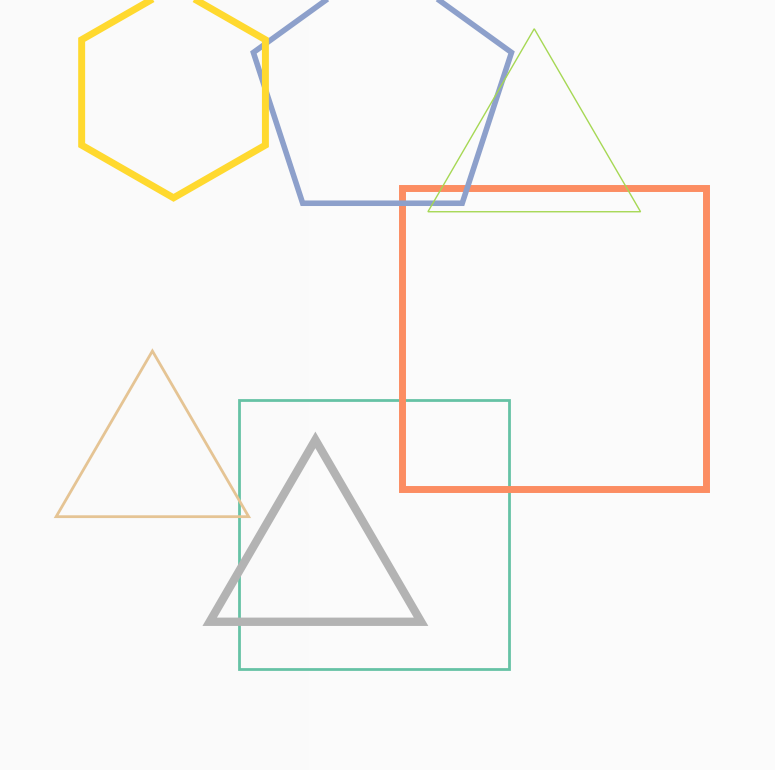[{"shape": "square", "thickness": 1, "radius": 0.87, "center": [0.482, 0.306]}, {"shape": "square", "thickness": 2.5, "radius": 0.98, "center": [0.715, 0.56]}, {"shape": "pentagon", "thickness": 2, "radius": 0.88, "center": [0.493, 0.878]}, {"shape": "triangle", "thickness": 0.5, "radius": 0.79, "center": [0.689, 0.804]}, {"shape": "hexagon", "thickness": 2.5, "radius": 0.68, "center": [0.224, 0.88]}, {"shape": "triangle", "thickness": 1, "radius": 0.72, "center": [0.197, 0.401]}, {"shape": "triangle", "thickness": 3, "radius": 0.79, "center": [0.407, 0.271]}]